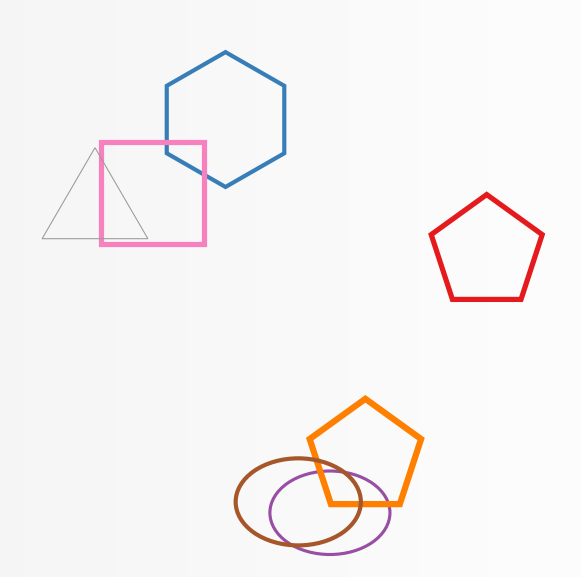[{"shape": "pentagon", "thickness": 2.5, "radius": 0.5, "center": [0.837, 0.562]}, {"shape": "hexagon", "thickness": 2, "radius": 0.58, "center": [0.388, 0.792]}, {"shape": "oval", "thickness": 1.5, "radius": 0.52, "center": [0.568, 0.111]}, {"shape": "pentagon", "thickness": 3, "radius": 0.5, "center": [0.629, 0.208]}, {"shape": "oval", "thickness": 2, "radius": 0.54, "center": [0.513, 0.13]}, {"shape": "square", "thickness": 2.5, "radius": 0.44, "center": [0.263, 0.665]}, {"shape": "triangle", "thickness": 0.5, "radius": 0.53, "center": [0.163, 0.638]}]